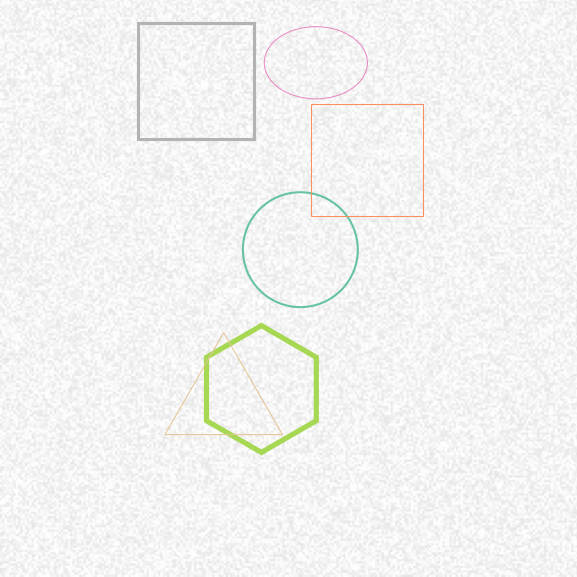[{"shape": "circle", "thickness": 1, "radius": 0.5, "center": [0.52, 0.567]}, {"shape": "square", "thickness": 0.5, "radius": 0.49, "center": [0.635, 0.723]}, {"shape": "oval", "thickness": 0.5, "radius": 0.45, "center": [0.547, 0.89]}, {"shape": "hexagon", "thickness": 2.5, "radius": 0.55, "center": [0.453, 0.326]}, {"shape": "triangle", "thickness": 0.5, "radius": 0.59, "center": [0.387, 0.305]}, {"shape": "square", "thickness": 1.5, "radius": 0.5, "center": [0.339, 0.859]}]